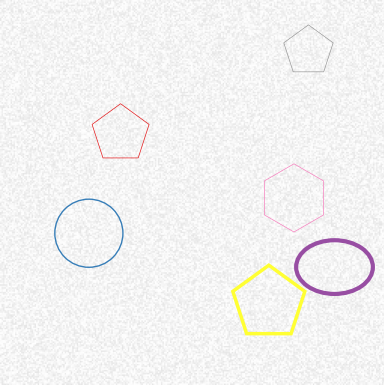[{"shape": "pentagon", "thickness": 0.5, "radius": 0.39, "center": [0.313, 0.653]}, {"shape": "circle", "thickness": 1, "radius": 0.44, "center": [0.231, 0.394]}, {"shape": "oval", "thickness": 3, "radius": 0.5, "center": [0.869, 0.306]}, {"shape": "pentagon", "thickness": 2.5, "radius": 0.49, "center": [0.698, 0.213]}, {"shape": "hexagon", "thickness": 0.5, "radius": 0.44, "center": [0.764, 0.486]}, {"shape": "pentagon", "thickness": 0.5, "radius": 0.34, "center": [0.801, 0.868]}]